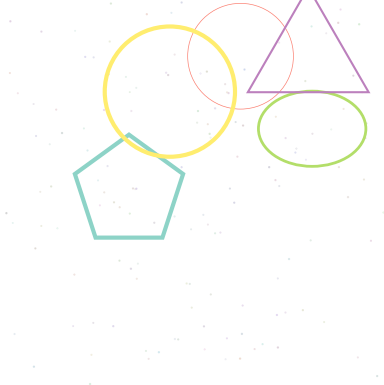[{"shape": "pentagon", "thickness": 3, "radius": 0.74, "center": [0.335, 0.502]}, {"shape": "circle", "thickness": 0.5, "radius": 0.69, "center": [0.625, 0.854]}, {"shape": "oval", "thickness": 2, "radius": 0.7, "center": [0.811, 0.666]}, {"shape": "triangle", "thickness": 1.5, "radius": 0.91, "center": [0.801, 0.851]}, {"shape": "circle", "thickness": 3, "radius": 0.85, "center": [0.441, 0.762]}]